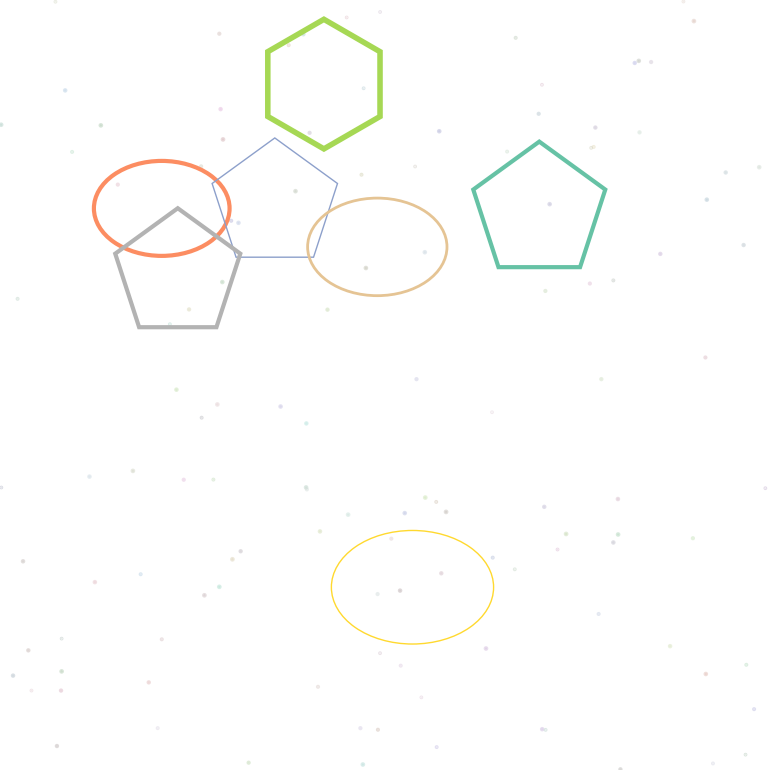[{"shape": "pentagon", "thickness": 1.5, "radius": 0.45, "center": [0.7, 0.726]}, {"shape": "oval", "thickness": 1.5, "radius": 0.44, "center": [0.21, 0.729]}, {"shape": "pentagon", "thickness": 0.5, "radius": 0.43, "center": [0.357, 0.735]}, {"shape": "hexagon", "thickness": 2, "radius": 0.42, "center": [0.421, 0.891]}, {"shape": "oval", "thickness": 0.5, "radius": 0.53, "center": [0.536, 0.237]}, {"shape": "oval", "thickness": 1, "radius": 0.45, "center": [0.49, 0.679]}, {"shape": "pentagon", "thickness": 1.5, "radius": 0.43, "center": [0.231, 0.644]}]